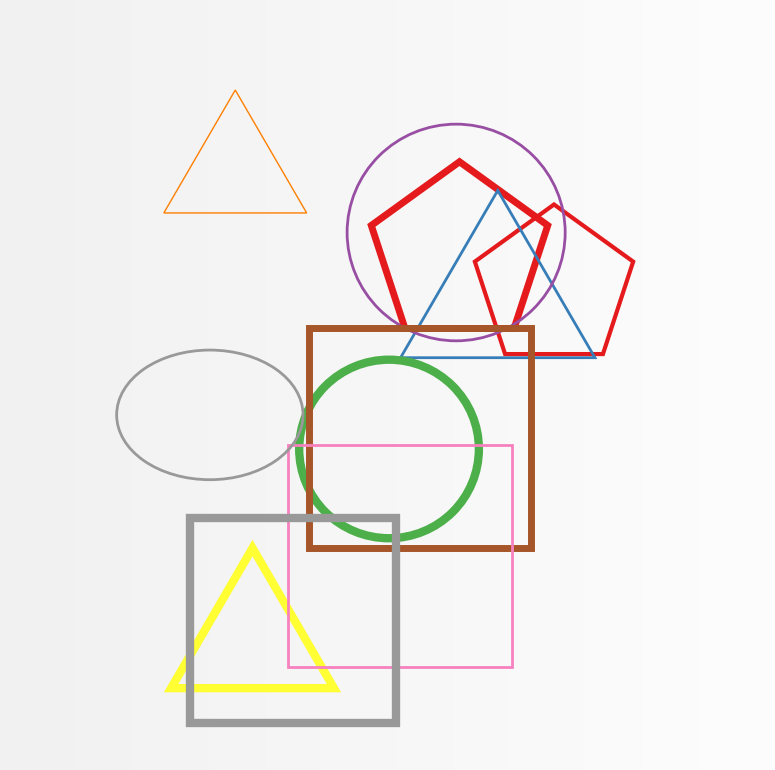[{"shape": "pentagon", "thickness": 2.5, "radius": 0.6, "center": [0.593, 0.67]}, {"shape": "pentagon", "thickness": 1.5, "radius": 0.54, "center": [0.715, 0.627]}, {"shape": "triangle", "thickness": 1, "radius": 0.72, "center": [0.642, 0.608]}, {"shape": "circle", "thickness": 3, "radius": 0.58, "center": [0.502, 0.417]}, {"shape": "circle", "thickness": 1, "radius": 0.7, "center": [0.589, 0.698]}, {"shape": "triangle", "thickness": 0.5, "radius": 0.53, "center": [0.304, 0.777]}, {"shape": "triangle", "thickness": 3, "radius": 0.61, "center": [0.326, 0.167]}, {"shape": "square", "thickness": 2.5, "radius": 0.71, "center": [0.542, 0.431]}, {"shape": "square", "thickness": 1, "radius": 0.72, "center": [0.517, 0.278]}, {"shape": "square", "thickness": 3, "radius": 0.67, "center": [0.378, 0.194]}, {"shape": "oval", "thickness": 1, "radius": 0.6, "center": [0.271, 0.461]}]